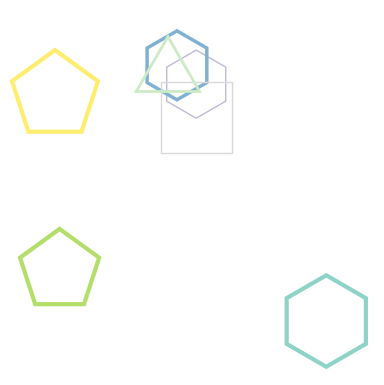[{"shape": "hexagon", "thickness": 3, "radius": 0.59, "center": [0.847, 0.166]}, {"shape": "hexagon", "thickness": 1, "radius": 0.44, "center": [0.51, 0.781]}, {"shape": "hexagon", "thickness": 2.5, "radius": 0.45, "center": [0.46, 0.83]}, {"shape": "pentagon", "thickness": 3, "radius": 0.54, "center": [0.155, 0.297]}, {"shape": "square", "thickness": 1, "radius": 0.46, "center": [0.509, 0.694]}, {"shape": "triangle", "thickness": 2, "radius": 0.47, "center": [0.436, 0.81]}, {"shape": "pentagon", "thickness": 3, "radius": 0.59, "center": [0.143, 0.753]}]